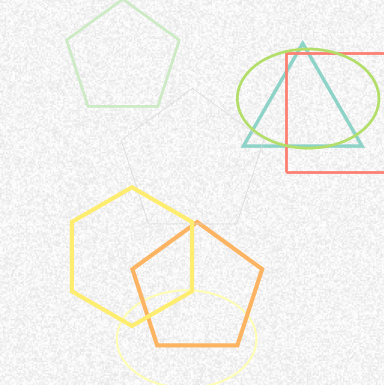[{"shape": "triangle", "thickness": 2.5, "radius": 0.89, "center": [0.786, 0.71]}, {"shape": "oval", "thickness": 1.5, "radius": 0.91, "center": [0.485, 0.119]}, {"shape": "square", "thickness": 2, "radius": 0.78, "center": [0.898, 0.708]}, {"shape": "pentagon", "thickness": 3, "radius": 0.89, "center": [0.512, 0.246]}, {"shape": "oval", "thickness": 2, "radius": 0.92, "center": [0.8, 0.744]}, {"shape": "pentagon", "thickness": 0.5, "radius": 0.97, "center": [0.5, 0.576]}, {"shape": "pentagon", "thickness": 2, "radius": 0.77, "center": [0.319, 0.848]}, {"shape": "hexagon", "thickness": 3, "radius": 0.9, "center": [0.343, 0.333]}]